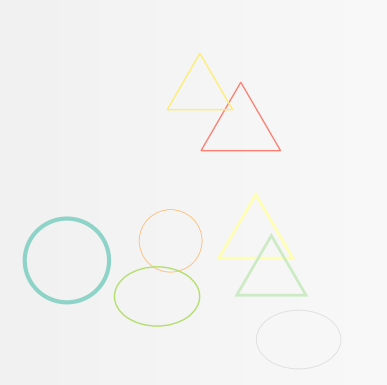[{"shape": "circle", "thickness": 3, "radius": 0.54, "center": [0.173, 0.324]}, {"shape": "triangle", "thickness": 2, "radius": 0.55, "center": [0.66, 0.385]}, {"shape": "triangle", "thickness": 1, "radius": 0.59, "center": [0.621, 0.668]}, {"shape": "circle", "thickness": 0.5, "radius": 0.41, "center": [0.44, 0.374]}, {"shape": "oval", "thickness": 1, "radius": 0.55, "center": [0.405, 0.23]}, {"shape": "oval", "thickness": 0.5, "radius": 0.55, "center": [0.771, 0.118]}, {"shape": "triangle", "thickness": 2, "radius": 0.52, "center": [0.7, 0.285]}, {"shape": "triangle", "thickness": 1, "radius": 0.49, "center": [0.516, 0.764]}]